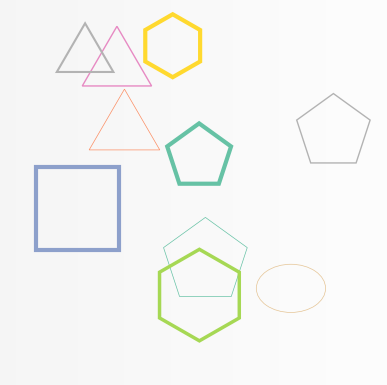[{"shape": "pentagon", "thickness": 0.5, "radius": 0.57, "center": [0.53, 0.322]}, {"shape": "pentagon", "thickness": 3, "radius": 0.43, "center": [0.514, 0.593]}, {"shape": "triangle", "thickness": 0.5, "radius": 0.53, "center": [0.321, 0.663]}, {"shape": "square", "thickness": 3, "radius": 0.54, "center": [0.201, 0.459]}, {"shape": "triangle", "thickness": 1, "radius": 0.52, "center": [0.302, 0.828]}, {"shape": "hexagon", "thickness": 2.5, "radius": 0.59, "center": [0.515, 0.234]}, {"shape": "hexagon", "thickness": 3, "radius": 0.41, "center": [0.446, 0.881]}, {"shape": "oval", "thickness": 0.5, "radius": 0.45, "center": [0.751, 0.251]}, {"shape": "triangle", "thickness": 1.5, "radius": 0.42, "center": [0.22, 0.855]}, {"shape": "pentagon", "thickness": 1, "radius": 0.5, "center": [0.86, 0.657]}]